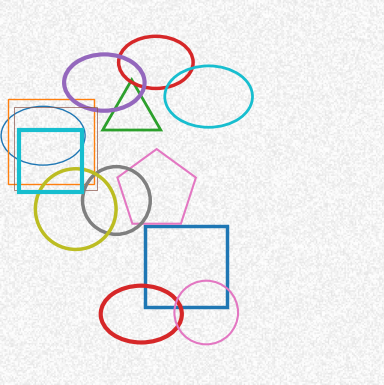[{"shape": "square", "thickness": 2.5, "radius": 0.53, "center": [0.483, 0.307]}, {"shape": "oval", "thickness": 1, "radius": 0.55, "center": [0.112, 0.647]}, {"shape": "square", "thickness": 1, "radius": 0.56, "center": [0.133, 0.632]}, {"shape": "triangle", "thickness": 2, "radius": 0.44, "center": [0.342, 0.706]}, {"shape": "oval", "thickness": 2.5, "radius": 0.48, "center": [0.405, 0.838]}, {"shape": "oval", "thickness": 3, "radius": 0.53, "center": [0.367, 0.184]}, {"shape": "oval", "thickness": 3, "radius": 0.52, "center": [0.271, 0.786]}, {"shape": "square", "thickness": 0.5, "radius": 0.54, "center": [0.144, 0.614]}, {"shape": "circle", "thickness": 1.5, "radius": 0.41, "center": [0.536, 0.188]}, {"shape": "pentagon", "thickness": 1.5, "radius": 0.54, "center": [0.407, 0.506]}, {"shape": "circle", "thickness": 2.5, "radius": 0.44, "center": [0.302, 0.479]}, {"shape": "circle", "thickness": 2.5, "radius": 0.52, "center": [0.197, 0.457]}, {"shape": "square", "thickness": 3, "radius": 0.41, "center": [0.131, 0.582]}, {"shape": "oval", "thickness": 2, "radius": 0.57, "center": [0.542, 0.749]}]